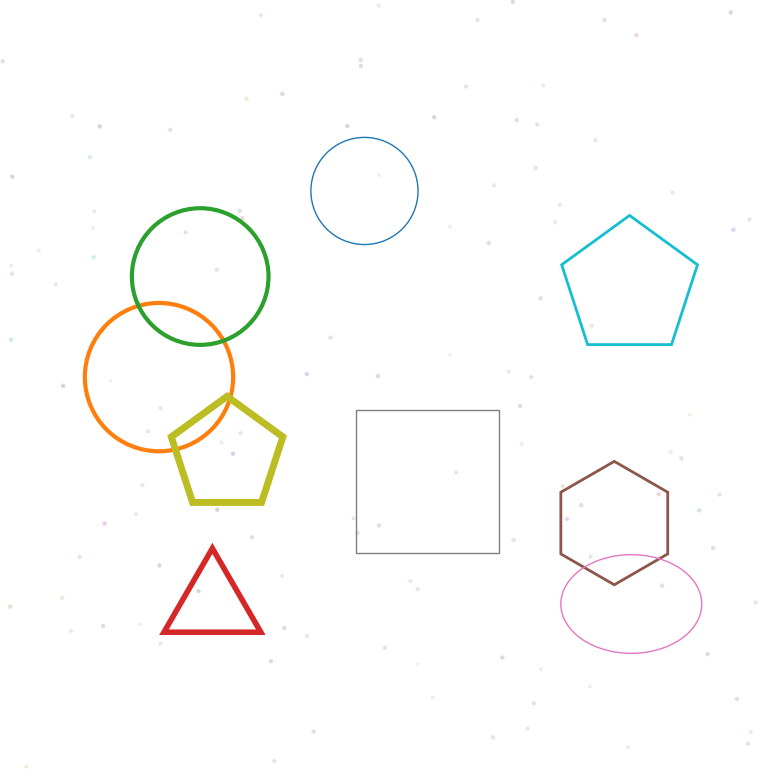[{"shape": "circle", "thickness": 0.5, "radius": 0.35, "center": [0.473, 0.752]}, {"shape": "circle", "thickness": 1.5, "radius": 0.48, "center": [0.206, 0.51]}, {"shape": "circle", "thickness": 1.5, "radius": 0.44, "center": [0.26, 0.641]}, {"shape": "triangle", "thickness": 2, "radius": 0.36, "center": [0.276, 0.215]}, {"shape": "hexagon", "thickness": 1, "radius": 0.4, "center": [0.798, 0.321]}, {"shape": "oval", "thickness": 0.5, "radius": 0.46, "center": [0.82, 0.216]}, {"shape": "square", "thickness": 0.5, "radius": 0.46, "center": [0.555, 0.375]}, {"shape": "pentagon", "thickness": 2.5, "radius": 0.38, "center": [0.295, 0.409]}, {"shape": "pentagon", "thickness": 1, "radius": 0.46, "center": [0.818, 0.627]}]